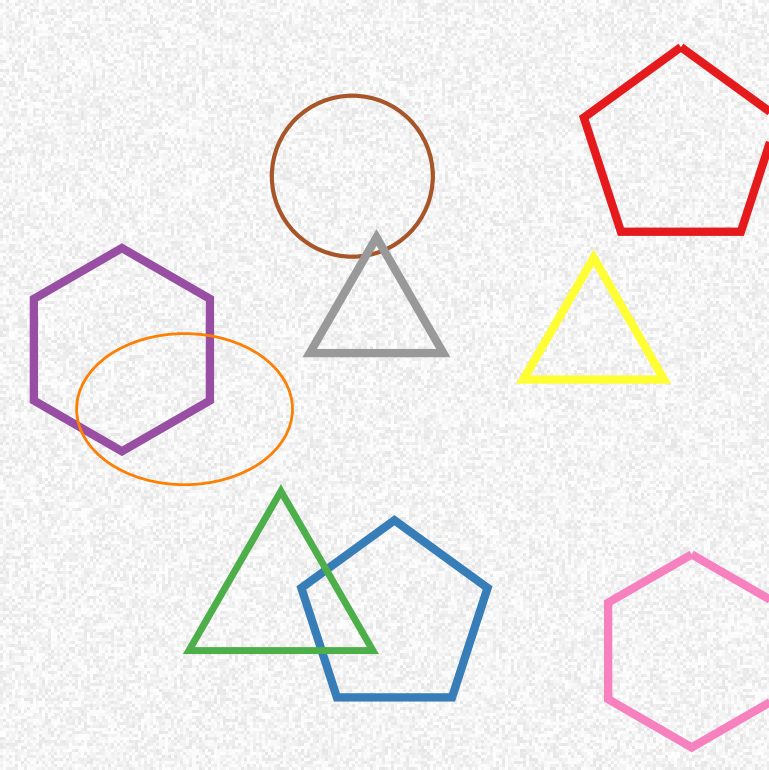[{"shape": "pentagon", "thickness": 3, "radius": 0.66, "center": [0.884, 0.806]}, {"shape": "pentagon", "thickness": 3, "radius": 0.64, "center": [0.512, 0.197]}, {"shape": "triangle", "thickness": 2.5, "radius": 0.69, "center": [0.365, 0.224]}, {"shape": "hexagon", "thickness": 3, "radius": 0.66, "center": [0.158, 0.546]}, {"shape": "oval", "thickness": 1, "radius": 0.7, "center": [0.24, 0.469]}, {"shape": "triangle", "thickness": 3, "radius": 0.53, "center": [0.771, 0.56]}, {"shape": "circle", "thickness": 1.5, "radius": 0.52, "center": [0.458, 0.771]}, {"shape": "hexagon", "thickness": 3, "radius": 0.63, "center": [0.898, 0.155]}, {"shape": "triangle", "thickness": 3, "radius": 0.5, "center": [0.489, 0.592]}]